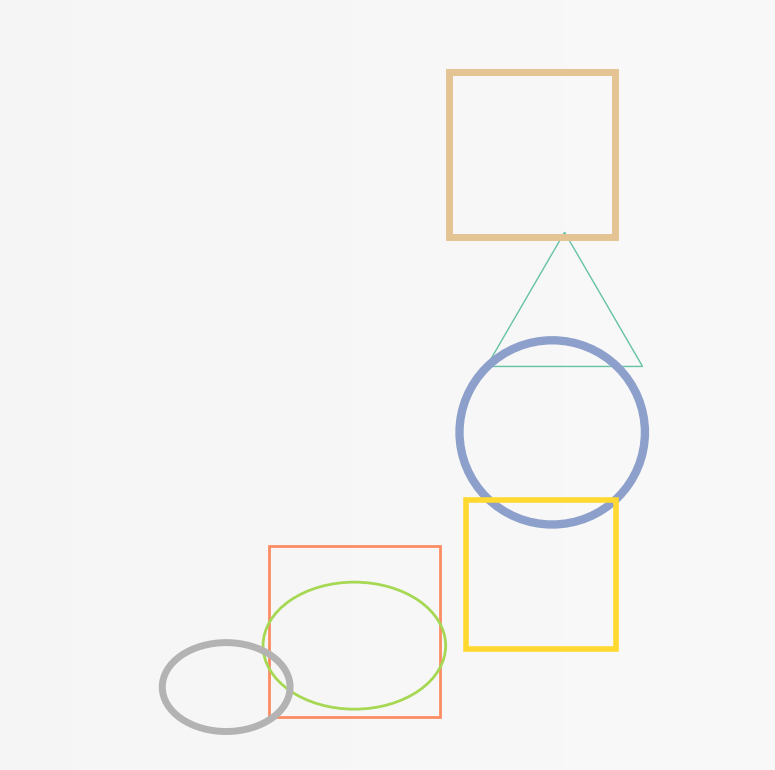[{"shape": "triangle", "thickness": 0.5, "radius": 0.58, "center": [0.728, 0.582]}, {"shape": "square", "thickness": 1, "radius": 0.55, "center": [0.457, 0.18]}, {"shape": "circle", "thickness": 3, "radius": 0.6, "center": [0.713, 0.438]}, {"shape": "oval", "thickness": 1, "radius": 0.59, "center": [0.457, 0.161]}, {"shape": "square", "thickness": 2, "radius": 0.48, "center": [0.698, 0.254]}, {"shape": "square", "thickness": 2.5, "radius": 0.53, "center": [0.686, 0.799]}, {"shape": "oval", "thickness": 2.5, "radius": 0.41, "center": [0.292, 0.108]}]